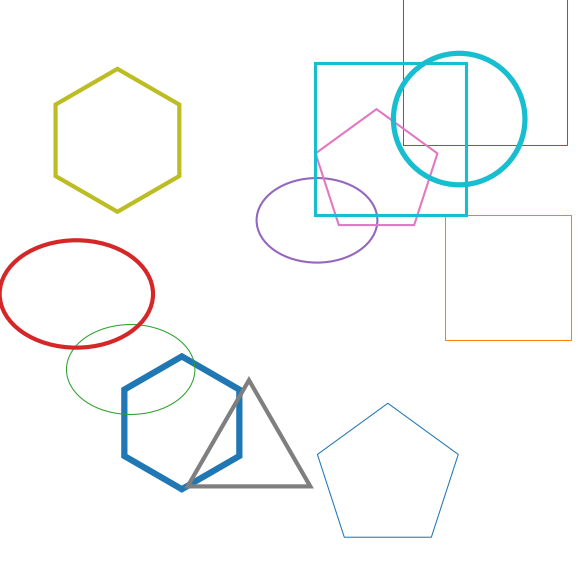[{"shape": "pentagon", "thickness": 0.5, "radius": 0.64, "center": [0.672, 0.173]}, {"shape": "hexagon", "thickness": 3, "radius": 0.57, "center": [0.315, 0.267]}, {"shape": "square", "thickness": 0.5, "radius": 0.54, "center": [0.88, 0.519]}, {"shape": "oval", "thickness": 0.5, "radius": 0.56, "center": [0.226, 0.359]}, {"shape": "oval", "thickness": 2, "radius": 0.66, "center": [0.132, 0.49]}, {"shape": "oval", "thickness": 1, "radius": 0.52, "center": [0.549, 0.618]}, {"shape": "square", "thickness": 0.5, "radius": 0.71, "center": [0.84, 0.89]}, {"shape": "pentagon", "thickness": 1, "radius": 0.55, "center": [0.652, 0.699]}, {"shape": "triangle", "thickness": 2, "radius": 0.61, "center": [0.431, 0.218]}, {"shape": "hexagon", "thickness": 2, "radius": 0.62, "center": [0.203, 0.756]}, {"shape": "circle", "thickness": 2.5, "radius": 0.57, "center": [0.795, 0.793]}, {"shape": "square", "thickness": 1.5, "radius": 0.65, "center": [0.676, 0.758]}]